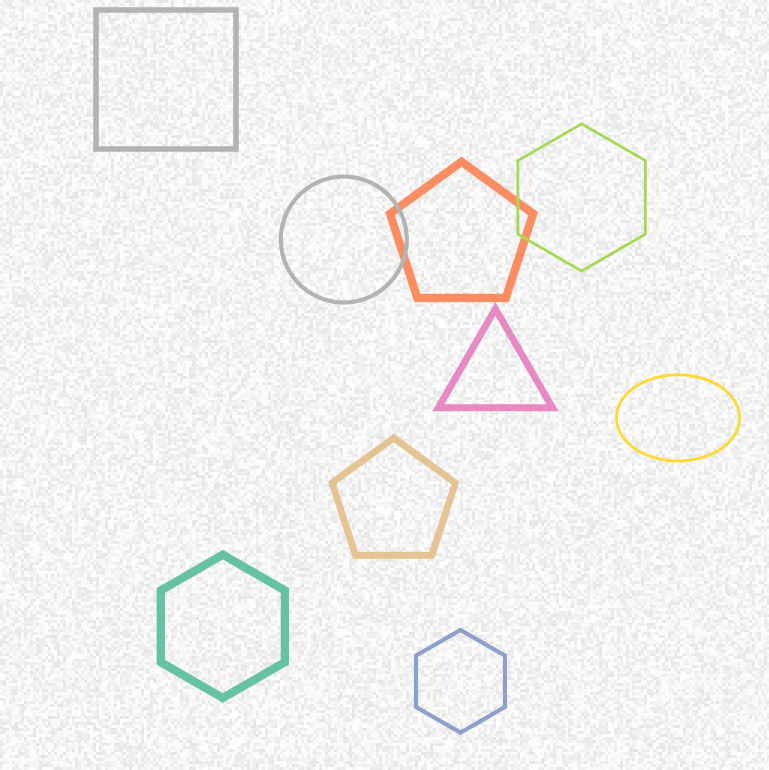[{"shape": "hexagon", "thickness": 3, "radius": 0.47, "center": [0.289, 0.187]}, {"shape": "pentagon", "thickness": 3, "radius": 0.49, "center": [0.599, 0.692]}, {"shape": "hexagon", "thickness": 1.5, "radius": 0.33, "center": [0.598, 0.115]}, {"shape": "triangle", "thickness": 2.5, "radius": 0.43, "center": [0.643, 0.513]}, {"shape": "hexagon", "thickness": 1, "radius": 0.48, "center": [0.755, 0.744]}, {"shape": "oval", "thickness": 1, "radius": 0.4, "center": [0.881, 0.457]}, {"shape": "pentagon", "thickness": 2.5, "radius": 0.42, "center": [0.511, 0.347]}, {"shape": "square", "thickness": 2, "radius": 0.45, "center": [0.216, 0.897]}, {"shape": "circle", "thickness": 1.5, "radius": 0.41, "center": [0.446, 0.689]}]